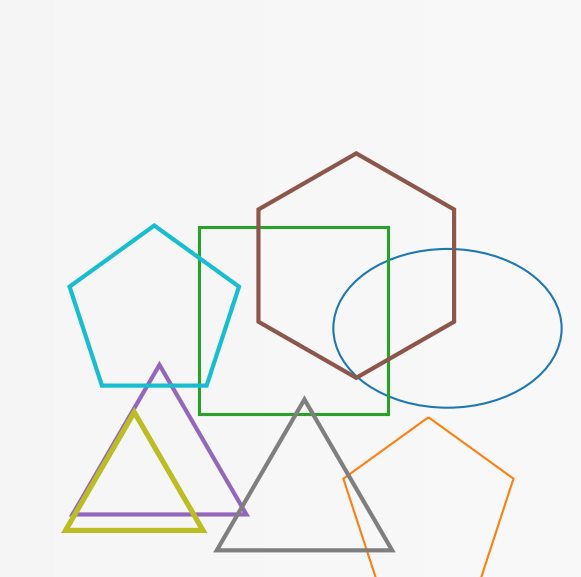[{"shape": "oval", "thickness": 1, "radius": 0.98, "center": [0.77, 0.431]}, {"shape": "pentagon", "thickness": 1, "radius": 0.77, "center": [0.737, 0.123]}, {"shape": "square", "thickness": 1.5, "radius": 0.81, "center": [0.505, 0.444]}, {"shape": "triangle", "thickness": 2, "radius": 0.86, "center": [0.274, 0.195]}, {"shape": "hexagon", "thickness": 2, "radius": 0.97, "center": [0.613, 0.539]}, {"shape": "triangle", "thickness": 2, "radius": 0.87, "center": [0.524, 0.133]}, {"shape": "triangle", "thickness": 2.5, "radius": 0.68, "center": [0.231, 0.149]}, {"shape": "pentagon", "thickness": 2, "radius": 0.77, "center": [0.265, 0.455]}]